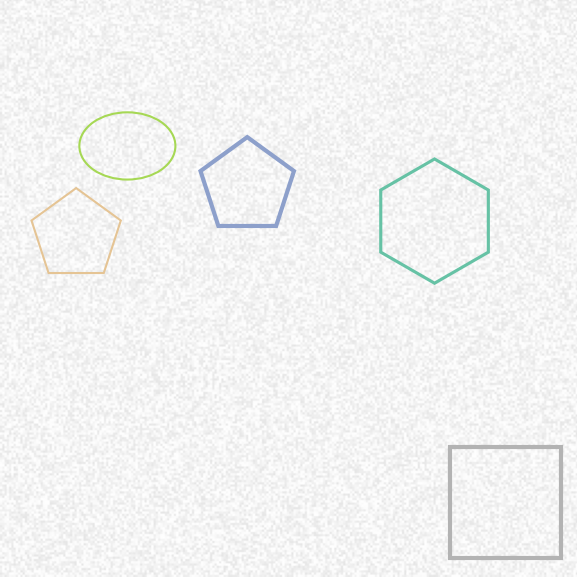[{"shape": "hexagon", "thickness": 1.5, "radius": 0.54, "center": [0.752, 0.616]}, {"shape": "pentagon", "thickness": 2, "radius": 0.43, "center": [0.428, 0.677]}, {"shape": "oval", "thickness": 1, "radius": 0.42, "center": [0.221, 0.746]}, {"shape": "pentagon", "thickness": 1, "radius": 0.41, "center": [0.132, 0.592]}, {"shape": "square", "thickness": 2, "radius": 0.48, "center": [0.875, 0.129]}]